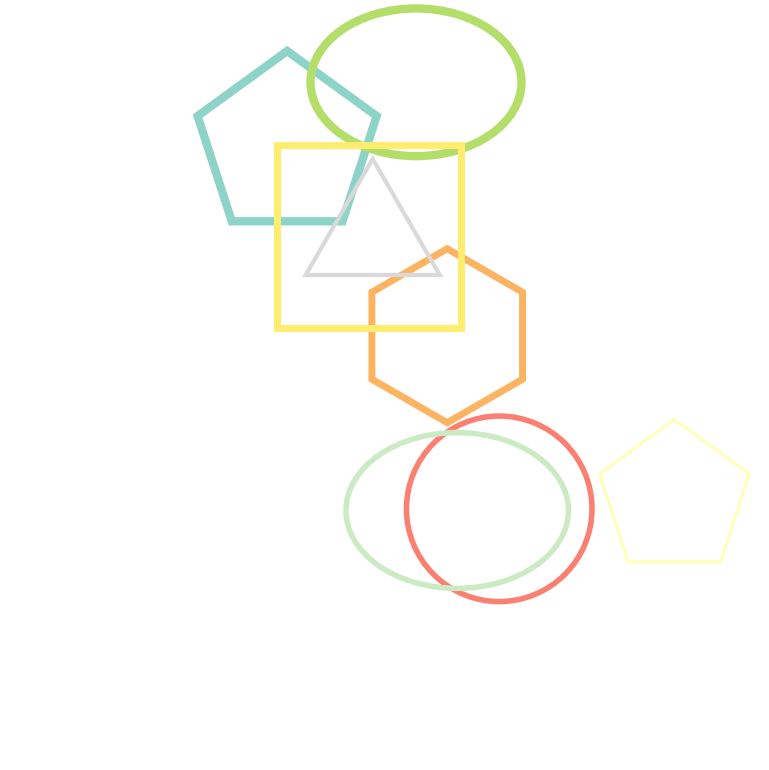[{"shape": "pentagon", "thickness": 3, "radius": 0.61, "center": [0.373, 0.811]}, {"shape": "pentagon", "thickness": 1, "radius": 0.51, "center": [0.876, 0.353]}, {"shape": "circle", "thickness": 2, "radius": 0.6, "center": [0.648, 0.339]}, {"shape": "hexagon", "thickness": 2.5, "radius": 0.56, "center": [0.581, 0.564]}, {"shape": "oval", "thickness": 3, "radius": 0.68, "center": [0.54, 0.893]}, {"shape": "triangle", "thickness": 1.5, "radius": 0.5, "center": [0.484, 0.693]}, {"shape": "oval", "thickness": 2, "radius": 0.72, "center": [0.594, 0.337]}, {"shape": "square", "thickness": 2.5, "radius": 0.6, "center": [0.48, 0.693]}]